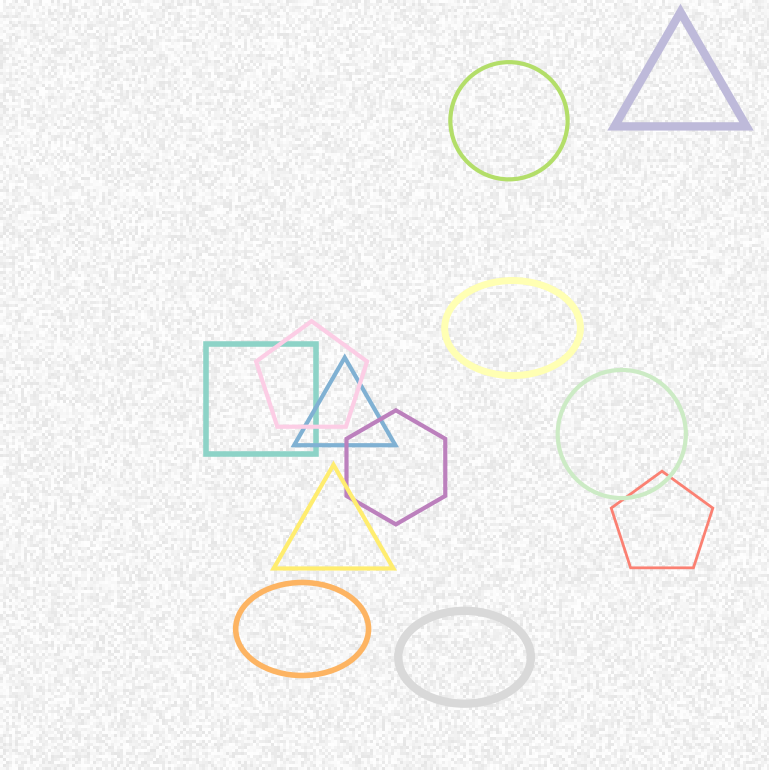[{"shape": "square", "thickness": 2, "radius": 0.36, "center": [0.339, 0.482]}, {"shape": "oval", "thickness": 2.5, "radius": 0.44, "center": [0.666, 0.574]}, {"shape": "triangle", "thickness": 3, "radius": 0.49, "center": [0.884, 0.885]}, {"shape": "pentagon", "thickness": 1, "radius": 0.35, "center": [0.86, 0.319]}, {"shape": "triangle", "thickness": 1.5, "radius": 0.38, "center": [0.448, 0.46]}, {"shape": "oval", "thickness": 2, "radius": 0.43, "center": [0.392, 0.183]}, {"shape": "circle", "thickness": 1.5, "radius": 0.38, "center": [0.661, 0.843]}, {"shape": "pentagon", "thickness": 1.5, "radius": 0.38, "center": [0.405, 0.507]}, {"shape": "oval", "thickness": 3, "radius": 0.43, "center": [0.603, 0.146]}, {"shape": "hexagon", "thickness": 1.5, "radius": 0.37, "center": [0.514, 0.393]}, {"shape": "circle", "thickness": 1.5, "radius": 0.42, "center": [0.808, 0.436]}, {"shape": "triangle", "thickness": 1.5, "radius": 0.45, "center": [0.433, 0.307]}]